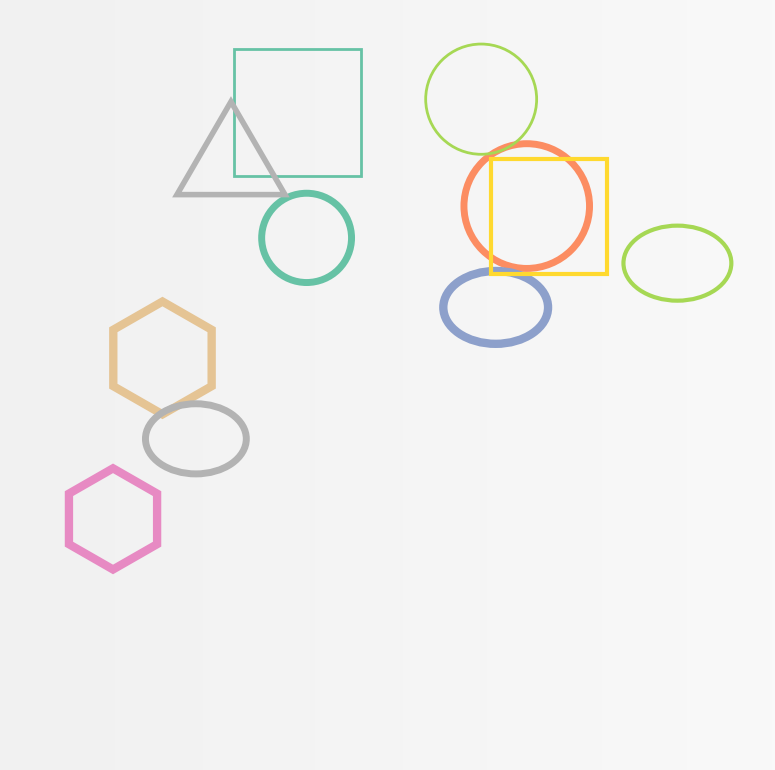[{"shape": "circle", "thickness": 2.5, "radius": 0.29, "center": [0.396, 0.691]}, {"shape": "square", "thickness": 1, "radius": 0.41, "center": [0.384, 0.854]}, {"shape": "circle", "thickness": 2.5, "radius": 0.41, "center": [0.68, 0.732]}, {"shape": "oval", "thickness": 3, "radius": 0.34, "center": [0.64, 0.601]}, {"shape": "hexagon", "thickness": 3, "radius": 0.33, "center": [0.146, 0.326]}, {"shape": "oval", "thickness": 1.5, "radius": 0.35, "center": [0.874, 0.658]}, {"shape": "circle", "thickness": 1, "radius": 0.36, "center": [0.621, 0.871]}, {"shape": "square", "thickness": 1.5, "radius": 0.37, "center": [0.708, 0.719]}, {"shape": "hexagon", "thickness": 3, "radius": 0.37, "center": [0.21, 0.535]}, {"shape": "triangle", "thickness": 2, "radius": 0.4, "center": [0.298, 0.787]}, {"shape": "oval", "thickness": 2.5, "radius": 0.33, "center": [0.253, 0.43]}]